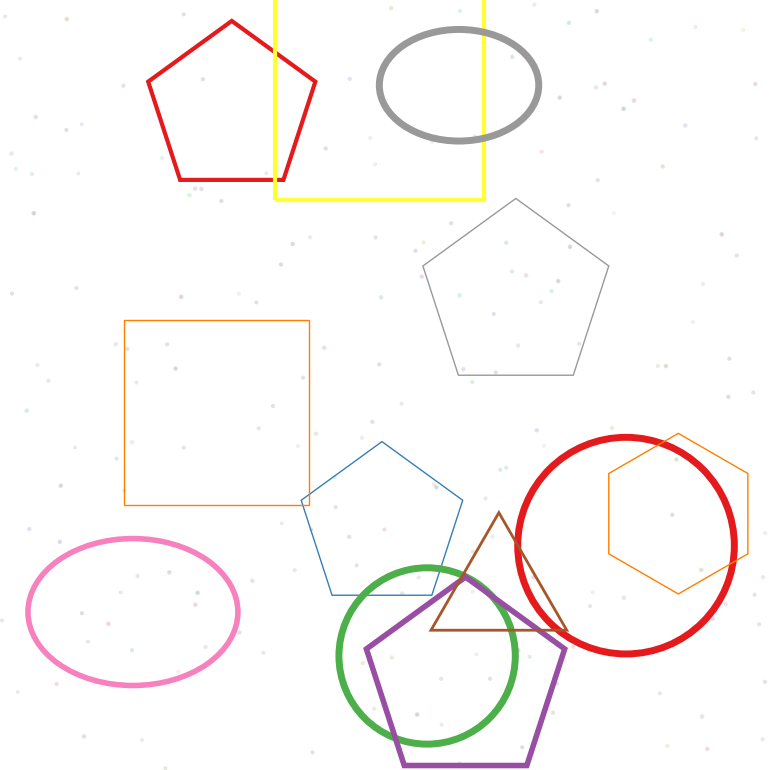[{"shape": "circle", "thickness": 2.5, "radius": 0.7, "center": [0.813, 0.291]}, {"shape": "pentagon", "thickness": 1.5, "radius": 0.57, "center": [0.301, 0.859]}, {"shape": "pentagon", "thickness": 0.5, "radius": 0.55, "center": [0.496, 0.316]}, {"shape": "circle", "thickness": 2.5, "radius": 0.57, "center": [0.555, 0.148]}, {"shape": "pentagon", "thickness": 2, "radius": 0.68, "center": [0.605, 0.115]}, {"shape": "square", "thickness": 0.5, "radius": 0.6, "center": [0.281, 0.464]}, {"shape": "hexagon", "thickness": 0.5, "radius": 0.52, "center": [0.881, 0.333]}, {"shape": "square", "thickness": 1.5, "radius": 0.68, "center": [0.493, 0.876]}, {"shape": "triangle", "thickness": 1, "radius": 0.51, "center": [0.648, 0.232]}, {"shape": "oval", "thickness": 2, "radius": 0.68, "center": [0.173, 0.205]}, {"shape": "pentagon", "thickness": 0.5, "radius": 0.63, "center": [0.67, 0.615]}, {"shape": "oval", "thickness": 2.5, "radius": 0.52, "center": [0.596, 0.889]}]